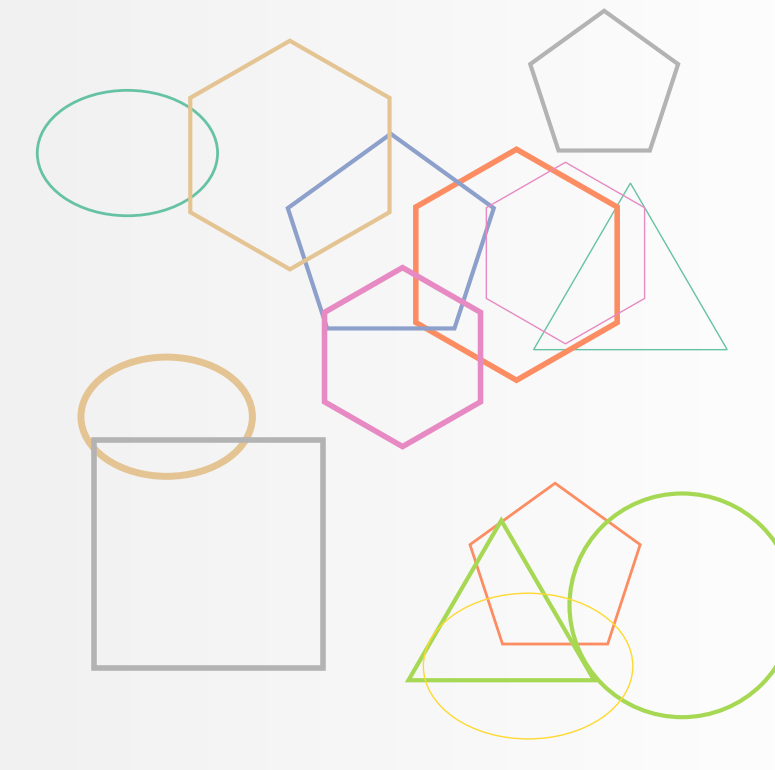[{"shape": "oval", "thickness": 1, "radius": 0.58, "center": [0.164, 0.801]}, {"shape": "triangle", "thickness": 0.5, "radius": 0.72, "center": [0.813, 0.618]}, {"shape": "pentagon", "thickness": 1, "radius": 0.58, "center": [0.716, 0.257]}, {"shape": "hexagon", "thickness": 2, "radius": 0.75, "center": [0.666, 0.656]}, {"shape": "pentagon", "thickness": 1.5, "radius": 0.7, "center": [0.504, 0.686]}, {"shape": "hexagon", "thickness": 2, "radius": 0.58, "center": [0.519, 0.536]}, {"shape": "hexagon", "thickness": 0.5, "radius": 0.59, "center": [0.73, 0.671]}, {"shape": "triangle", "thickness": 1.5, "radius": 0.69, "center": [0.647, 0.186]}, {"shape": "circle", "thickness": 1.5, "radius": 0.73, "center": [0.88, 0.214]}, {"shape": "oval", "thickness": 0.5, "radius": 0.68, "center": [0.681, 0.135]}, {"shape": "oval", "thickness": 2.5, "radius": 0.55, "center": [0.215, 0.459]}, {"shape": "hexagon", "thickness": 1.5, "radius": 0.74, "center": [0.374, 0.799]}, {"shape": "square", "thickness": 2, "radius": 0.74, "center": [0.269, 0.281]}, {"shape": "pentagon", "thickness": 1.5, "radius": 0.5, "center": [0.78, 0.886]}]